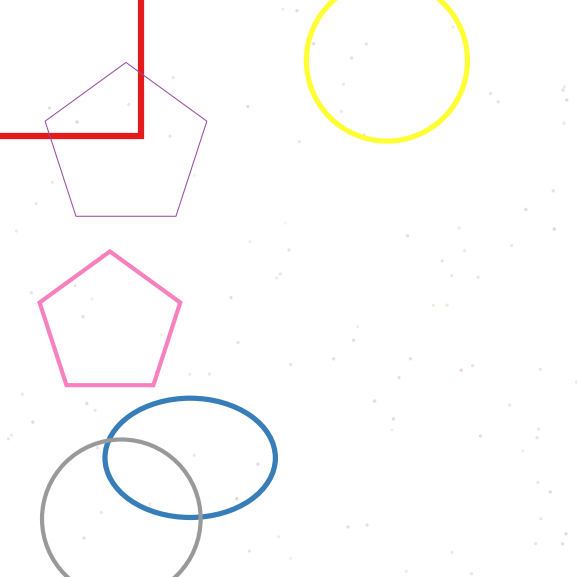[{"shape": "square", "thickness": 3, "radius": 0.62, "center": [0.121, 0.888]}, {"shape": "oval", "thickness": 2.5, "radius": 0.74, "center": [0.329, 0.206]}, {"shape": "pentagon", "thickness": 0.5, "radius": 0.74, "center": [0.218, 0.744]}, {"shape": "circle", "thickness": 2.5, "radius": 0.7, "center": [0.67, 0.894]}, {"shape": "pentagon", "thickness": 2, "radius": 0.64, "center": [0.19, 0.436]}, {"shape": "circle", "thickness": 2, "radius": 0.69, "center": [0.21, 0.101]}]